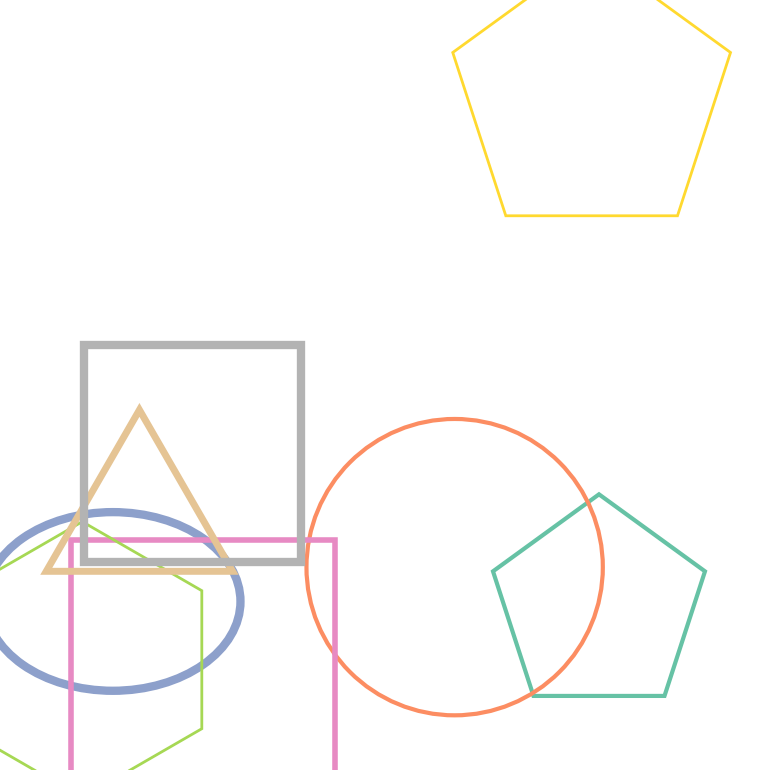[{"shape": "pentagon", "thickness": 1.5, "radius": 0.72, "center": [0.778, 0.213]}, {"shape": "circle", "thickness": 1.5, "radius": 0.96, "center": [0.59, 0.263]}, {"shape": "oval", "thickness": 3, "radius": 0.83, "center": [0.147, 0.219]}, {"shape": "square", "thickness": 2, "radius": 0.86, "center": [0.264, 0.127]}, {"shape": "hexagon", "thickness": 1, "radius": 0.9, "center": [0.107, 0.143]}, {"shape": "pentagon", "thickness": 1, "radius": 0.95, "center": [0.768, 0.873]}, {"shape": "triangle", "thickness": 2.5, "radius": 0.7, "center": [0.181, 0.328]}, {"shape": "square", "thickness": 3, "radius": 0.7, "center": [0.25, 0.411]}]